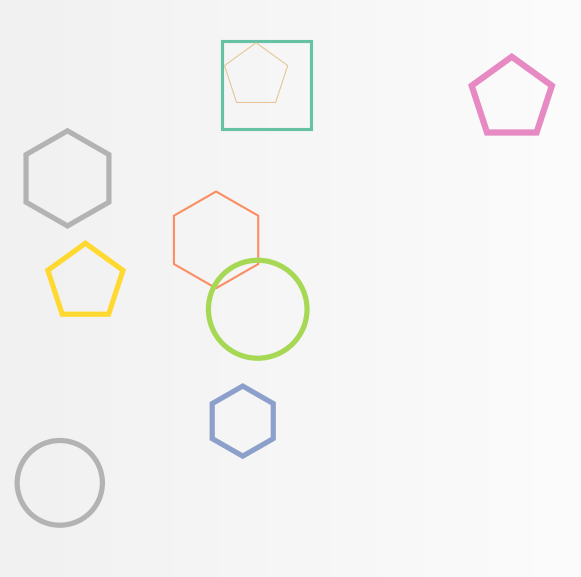[{"shape": "square", "thickness": 1.5, "radius": 0.38, "center": [0.458, 0.852]}, {"shape": "hexagon", "thickness": 1, "radius": 0.42, "center": [0.372, 0.584]}, {"shape": "hexagon", "thickness": 2.5, "radius": 0.3, "center": [0.418, 0.27]}, {"shape": "pentagon", "thickness": 3, "radius": 0.36, "center": [0.88, 0.828]}, {"shape": "circle", "thickness": 2.5, "radius": 0.42, "center": [0.443, 0.464]}, {"shape": "pentagon", "thickness": 2.5, "radius": 0.34, "center": [0.147, 0.51]}, {"shape": "pentagon", "thickness": 0.5, "radius": 0.29, "center": [0.441, 0.868]}, {"shape": "hexagon", "thickness": 2.5, "radius": 0.41, "center": [0.116, 0.69]}, {"shape": "circle", "thickness": 2.5, "radius": 0.37, "center": [0.103, 0.163]}]